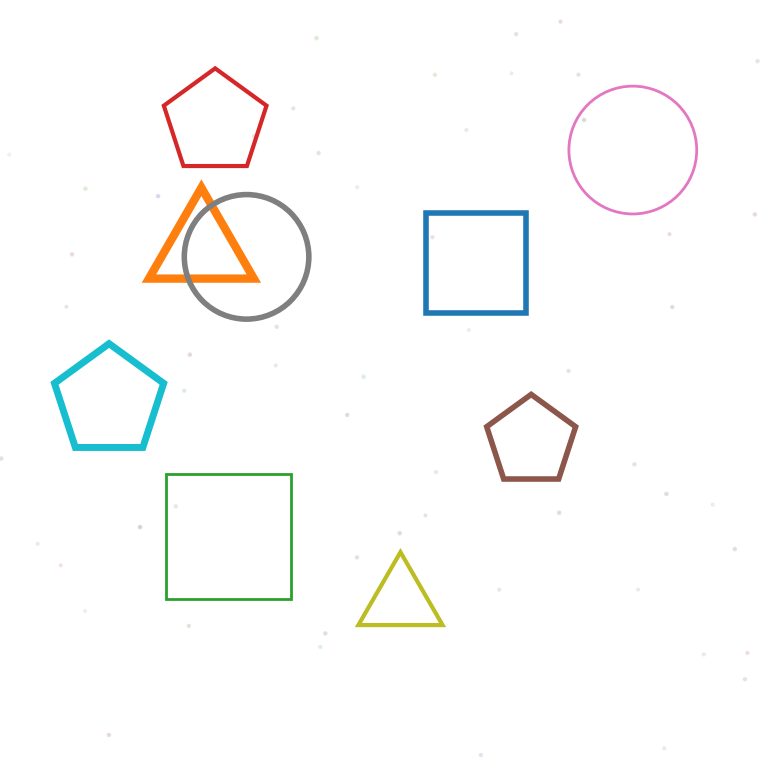[{"shape": "square", "thickness": 2, "radius": 0.33, "center": [0.618, 0.659]}, {"shape": "triangle", "thickness": 3, "radius": 0.39, "center": [0.262, 0.678]}, {"shape": "square", "thickness": 1, "radius": 0.41, "center": [0.297, 0.304]}, {"shape": "pentagon", "thickness": 1.5, "radius": 0.35, "center": [0.279, 0.841]}, {"shape": "pentagon", "thickness": 2, "radius": 0.3, "center": [0.69, 0.427]}, {"shape": "circle", "thickness": 1, "radius": 0.41, "center": [0.822, 0.805]}, {"shape": "circle", "thickness": 2, "radius": 0.4, "center": [0.32, 0.666]}, {"shape": "triangle", "thickness": 1.5, "radius": 0.32, "center": [0.52, 0.22]}, {"shape": "pentagon", "thickness": 2.5, "radius": 0.37, "center": [0.142, 0.479]}]